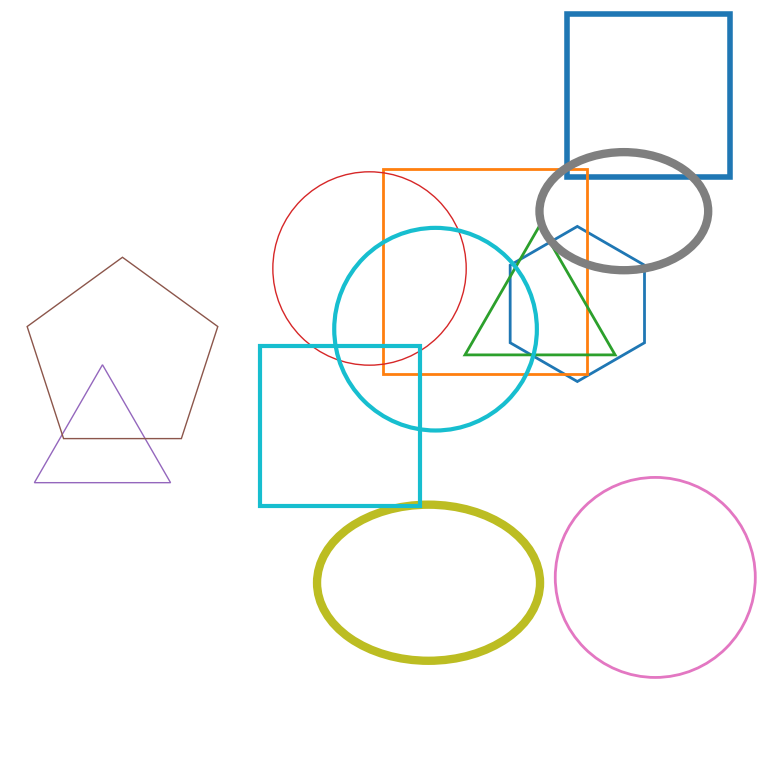[{"shape": "square", "thickness": 2, "radius": 0.53, "center": [0.842, 0.876]}, {"shape": "hexagon", "thickness": 1, "radius": 0.5, "center": [0.75, 0.605]}, {"shape": "square", "thickness": 1, "radius": 0.66, "center": [0.63, 0.648]}, {"shape": "triangle", "thickness": 1, "radius": 0.56, "center": [0.701, 0.595]}, {"shape": "circle", "thickness": 0.5, "radius": 0.63, "center": [0.48, 0.651]}, {"shape": "triangle", "thickness": 0.5, "radius": 0.51, "center": [0.133, 0.424]}, {"shape": "pentagon", "thickness": 0.5, "radius": 0.65, "center": [0.159, 0.536]}, {"shape": "circle", "thickness": 1, "radius": 0.65, "center": [0.851, 0.25]}, {"shape": "oval", "thickness": 3, "radius": 0.55, "center": [0.81, 0.726]}, {"shape": "oval", "thickness": 3, "radius": 0.72, "center": [0.557, 0.243]}, {"shape": "circle", "thickness": 1.5, "radius": 0.66, "center": [0.566, 0.572]}, {"shape": "square", "thickness": 1.5, "radius": 0.52, "center": [0.442, 0.447]}]